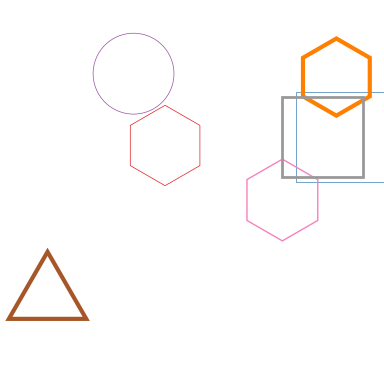[{"shape": "hexagon", "thickness": 0.5, "radius": 0.52, "center": [0.429, 0.622]}, {"shape": "square", "thickness": 0.5, "radius": 0.58, "center": [0.886, 0.643]}, {"shape": "circle", "thickness": 0.5, "radius": 0.53, "center": [0.347, 0.809]}, {"shape": "hexagon", "thickness": 3, "radius": 0.5, "center": [0.874, 0.8]}, {"shape": "triangle", "thickness": 3, "radius": 0.58, "center": [0.123, 0.23]}, {"shape": "hexagon", "thickness": 1, "radius": 0.53, "center": [0.733, 0.48]}, {"shape": "square", "thickness": 2, "radius": 0.52, "center": [0.837, 0.644]}]